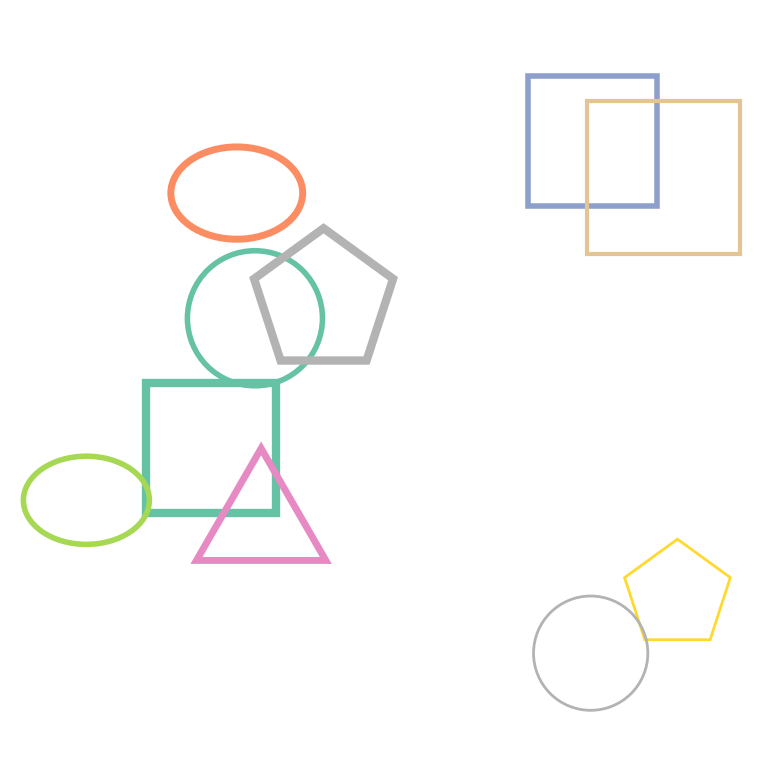[{"shape": "square", "thickness": 3, "radius": 0.42, "center": [0.274, 0.418]}, {"shape": "circle", "thickness": 2, "radius": 0.44, "center": [0.331, 0.587]}, {"shape": "oval", "thickness": 2.5, "radius": 0.43, "center": [0.307, 0.749]}, {"shape": "square", "thickness": 2, "radius": 0.42, "center": [0.769, 0.817]}, {"shape": "triangle", "thickness": 2.5, "radius": 0.48, "center": [0.339, 0.321]}, {"shape": "oval", "thickness": 2, "radius": 0.41, "center": [0.112, 0.35]}, {"shape": "pentagon", "thickness": 1, "radius": 0.36, "center": [0.88, 0.228]}, {"shape": "square", "thickness": 1.5, "radius": 0.5, "center": [0.861, 0.77]}, {"shape": "pentagon", "thickness": 3, "radius": 0.47, "center": [0.42, 0.609]}, {"shape": "circle", "thickness": 1, "radius": 0.37, "center": [0.767, 0.152]}]